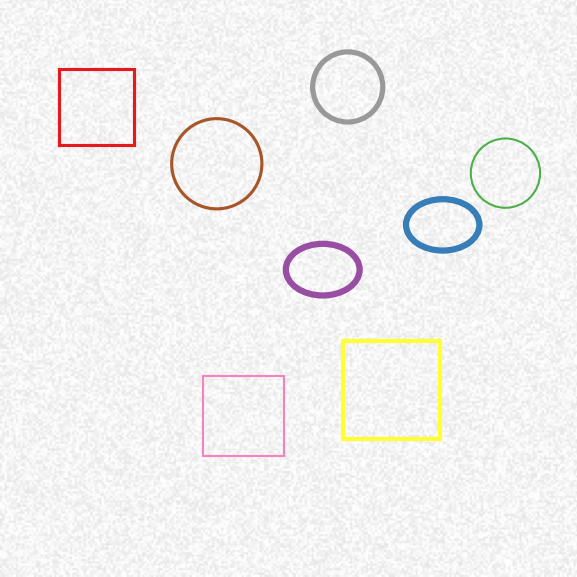[{"shape": "square", "thickness": 1.5, "radius": 0.33, "center": [0.167, 0.814]}, {"shape": "oval", "thickness": 3, "radius": 0.32, "center": [0.767, 0.61]}, {"shape": "circle", "thickness": 1, "radius": 0.3, "center": [0.875, 0.699]}, {"shape": "oval", "thickness": 3, "radius": 0.32, "center": [0.559, 0.532]}, {"shape": "square", "thickness": 2, "radius": 0.42, "center": [0.678, 0.324]}, {"shape": "circle", "thickness": 1.5, "radius": 0.39, "center": [0.375, 0.716]}, {"shape": "square", "thickness": 1, "radius": 0.35, "center": [0.421, 0.279]}, {"shape": "circle", "thickness": 2.5, "radius": 0.3, "center": [0.602, 0.849]}]